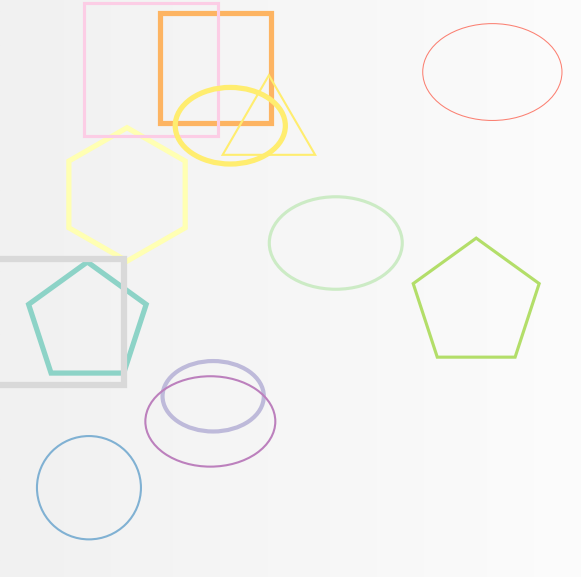[{"shape": "pentagon", "thickness": 2.5, "radius": 0.53, "center": [0.15, 0.439]}, {"shape": "hexagon", "thickness": 2.5, "radius": 0.58, "center": [0.219, 0.662]}, {"shape": "oval", "thickness": 2, "radius": 0.44, "center": [0.367, 0.313]}, {"shape": "oval", "thickness": 0.5, "radius": 0.6, "center": [0.847, 0.874]}, {"shape": "circle", "thickness": 1, "radius": 0.45, "center": [0.153, 0.155]}, {"shape": "square", "thickness": 2.5, "radius": 0.47, "center": [0.371, 0.881]}, {"shape": "pentagon", "thickness": 1.5, "radius": 0.57, "center": [0.819, 0.473]}, {"shape": "square", "thickness": 1.5, "radius": 0.57, "center": [0.26, 0.878]}, {"shape": "square", "thickness": 3, "radius": 0.55, "center": [0.104, 0.442]}, {"shape": "oval", "thickness": 1, "radius": 0.56, "center": [0.362, 0.269]}, {"shape": "oval", "thickness": 1.5, "radius": 0.57, "center": [0.578, 0.578]}, {"shape": "triangle", "thickness": 1, "radius": 0.46, "center": [0.463, 0.777]}, {"shape": "oval", "thickness": 2.5, "radius": 0.47, "center": [0.396, 0.781]}]